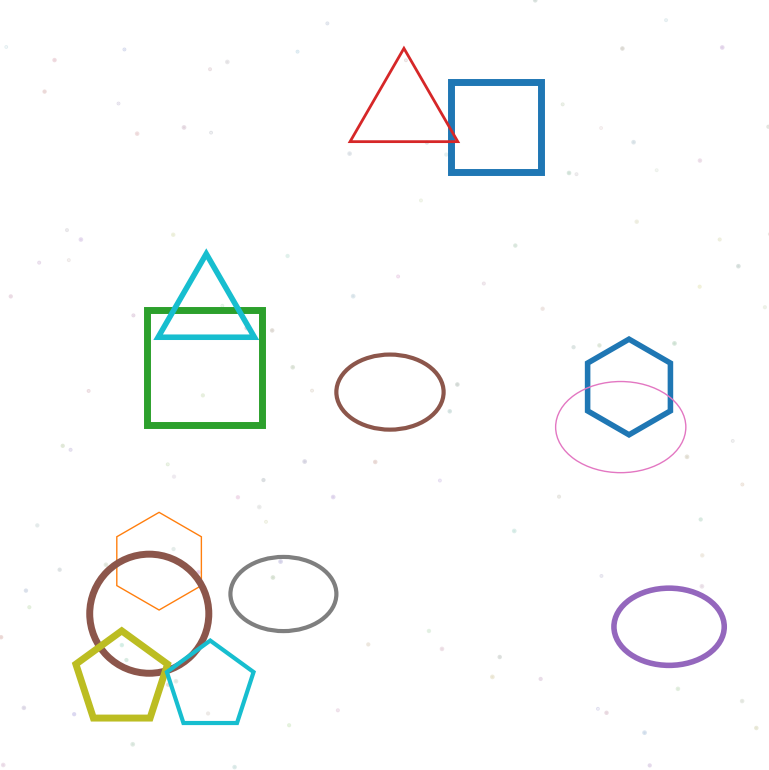[{"shape": "square", "thickness": 2.5, "radius": 0.29, "center": [0.644, 0.835]}, {"shape": "hexagon", "thickness": 2, "radius": 0.31, "center": [0.817, 0.497]}, {"shape": "hexagon", "thickness": 0.5, "radius": 0.32, "center": [0.207, 0.271]}, {"shape": "square", "thickness": 2.5, "radius": 0.37, "center": [0.265, 0.523]}, {"shape": "triangle", "thickness": 1, "radius": 0.4, "center": [0.525, 0.856]}, {"shape": "oval", "thickness": 2, "radius": 0.36, "center": [0.869, 0.186]}, {"shape": "oval", "thickness": 1.5, "radius": 0.35, "center": [0.506, 0.491]}, {"shape": "circle", "thickness": 2.5, "radius": 0.39, "center": [0.194, 0.203]}, {"shape": "oval", "thickness": 0.5, "radius": 0.42, "center": [0.806, 0.445]}, {"shape": "oval", "thickness": 1.5, "radius": 0.34, "center": [0.368, 0.229]}, {"shape": "pentagon", "thickness": 2.5, "radius": 0.31, "center": [0.158, 0.118]}, {"shape": "pentagon", "thickness": 1.5, "radius": 0.3, "center": [0.273, 0.109]}, {"shape": "triangle", "thickness": 2, "radius": 0.36, "center": [0.268, 0.598]}]